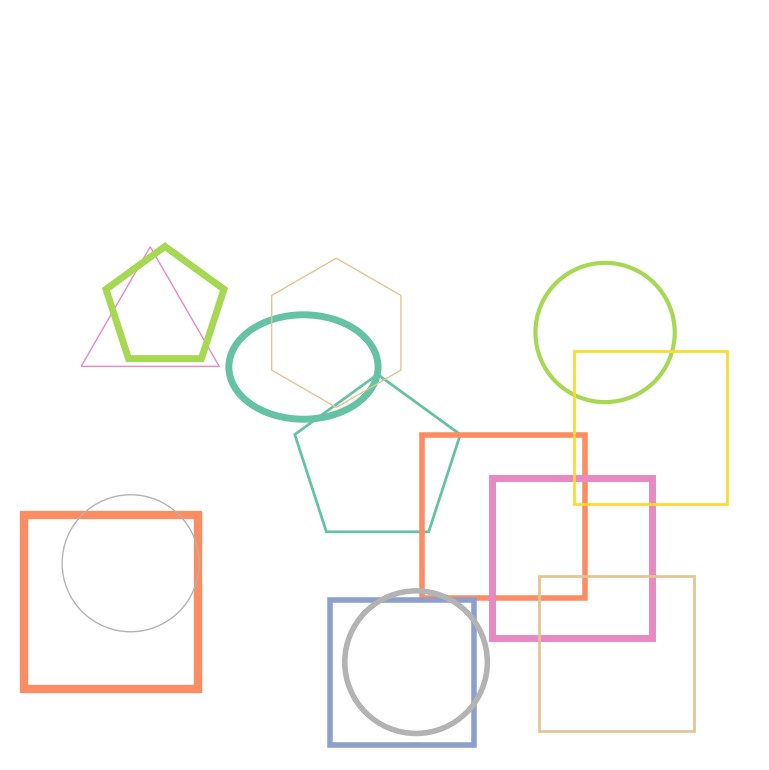[{"shape": "oval", "thickness": 2.5, "radius": 0.48, "center": [0.394, 0.523]}, {"shape": "pentagon", "thickness": 1, "radius": 0.57, "center": [0.49, 0.401]}, {"shape": "square", "thickness": 3, "radius": 0.56, "center": [0.144, 0.218]}, {"shape": "square", "thickness": 2, "radius": 0.53, "center": [0.654, 0.329]}, {"shape": "square", "thickness": 2, "radius": 0.47, "center": [0.522, 0.127]}, {"shape": "triangle", "thickness": 0.5, "radius": 0.52, "center": [0.195, 0.576]}, {"shape": "square", "thickness": 2.5, "radius": 0.52, "center": [0.743, 0.275]}, {"shape": "circle", "thickness": 1.5, "radius": 0.45, "center": [0.786, 0.568]}, {"shape": "pentagon", "thickness": 2.5, "radius": 0.4, "center": [0.214, 0.599]}, {"shape": "square", "thickness": 1, "radius": 0.5, "center": [0.845, 0.445]}, {"shape": "hexagon", "thickness": 0.5, "radius": 0.48, "center": [0.437, 0.568]}, {"shape": "square", "thickness": 1, "radius": 0.5, "center": [0.8, 0.151]}, {"shape": "circle", "thickness": 0.5, "radius": 0.44, "center": [0.17, 0.268]}, {"shape": "circle", "thickness": 2, "radius": 0.46, "center": [0.54, 0.14]}]